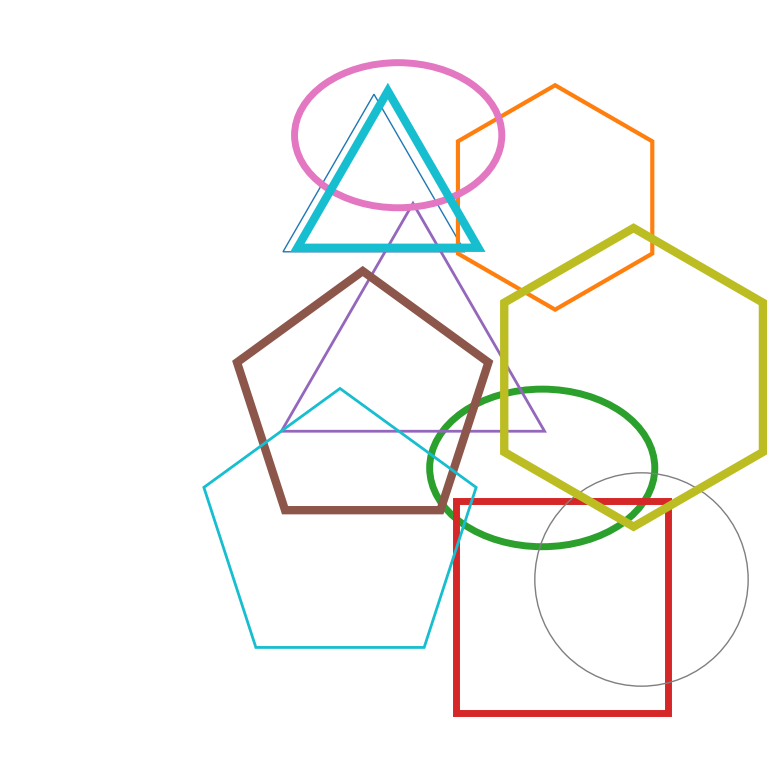[{"shape": "triangle", "thickness": 0.5, "radius": 0.68, "center": [0.486, 0.741]}, {"shape": "hexagon", "thickness": 1.5, "radius": 0.73, "center": [0.721, 0.744]}, {"shape": "oval", "thickness": 2.5, "radius": 0.73, "center": [0.704, 0.392]}, {"shape": "square", "thickness": 2.5, "radius": 0.69, "center": [0.73, 0.212]}, {"shape": "triangle", "thickness": 1, "radius": 0.99, "center": [0.536, 0.539]}, {"shape": "pentagon", "thickness": 3, "radius": 0.86, "center": [0.471, 0.476]}, {"shape": "oval", "thickness": 2.5, "radius": 0.67, "center": [0.517, 0.824]}, {"shape": "circle", "thickness": 0.5, "radius": 0.69, "center": [0.833, 0.247]}, {"shape": "hexagon", "thickness": 3, "radius": 0.97, "center": [0.823, 0.51]}, {"shape": "pentagon", "thickness": 1, "radius": 0.93, "center": [0.442, 0.31]}, {"shape": "triangle", "thickness": 3, "radius": 0.68, "center": [0.504, 0.746]}]